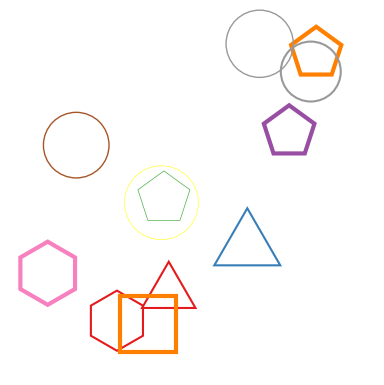[{"shape": "triangle", "thickness": 1.5, "radius": 0.4, "center": [0.438, 0.24]}, {"shape": "hexagon", "thickness": 1.5, "radius": 0.39, "center": [0.304, 0.167]}, {"shape": "triangle", "thickness": 1.5, "radius": 0.49, "center": [0.642, 0.36]}, {"shape": "pentagon", "thickness": 0.5, "radius": 0.35, "center": [0.426, 0.485]}, {"shape": "pentagon", "thickness": 3, "radius": 0.35, "center": [0.751, 0.657]}, {"shape": "square", "thickness": 3, "radius": 0.36, "center": [0.383, 0.159]}, {"shape": "pentagon", "thickness": 3, "radius": 0.34, "center": [0.821, 0.862]}, {"shape": "circle", "thickness": 0.5, "radius": 0.48, "center": [0.419, 0.473]}, {"shape": "circle", "thickness": 1, "radius": 0.43, "center": [0.198, 0.623]}, {"shape": "hexagon", "thickness": 3, "radius": 0.41, "center": [0.124, 0.29]}, {"shape": "circle", "thickness": 1.5, "radius": 0.39, "center": [0.807, 0.814]}, {"shape": "circle", "thickness": 1, "radius": 0.44, "center": [0.674, 0.886]}]